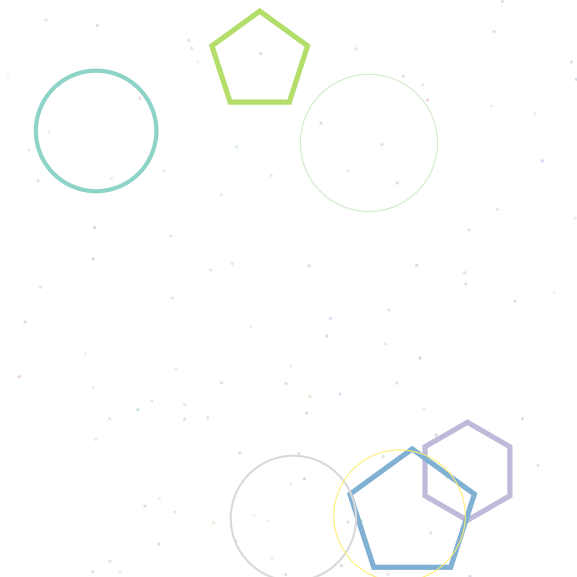[{"shape": "circle", "thickness": 2, "radius": 0.52, "center": [0.166, 0.772]}, {"shape": "hexagon", "thickness": 2.5, "radius": 0.42, "center": [0.809, 0.183]}, {"shape": "pentagon", "thickness": 2.5, "radius": 0.57, "center": [0.714, 0.108]}, {"shape": "pentagon", "thickness": 2.5, "radius": 0.44, "center": [0.45, 0.893]}, {"shape": "circle", "thickness": 1, "radius": 0.54, "center": [0.508, 0.102]}, {"shape": "circle", "thickness": 0.5, "radius": 0.59, "center": [0.639, 0.752]}, {"shape": "circle", "thickness": 0.5, "radius": 0.57, "center": [0.692, 0.106]}]